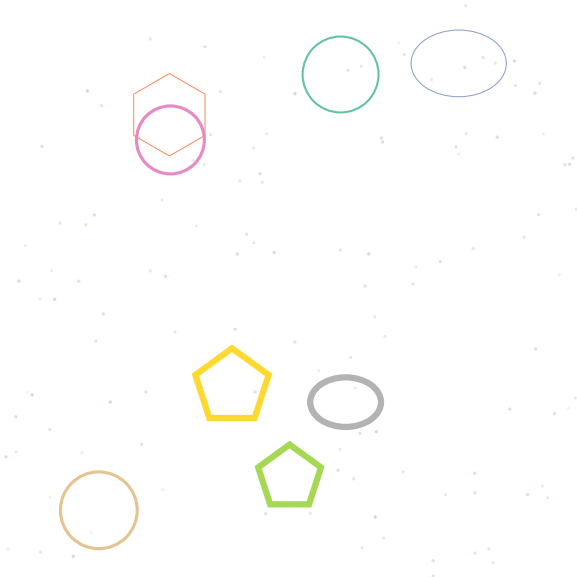[{"shape": "circle", "thickness": 1, "radius": 0.33, "center": [0.59, 0.87]}, {"shape": "hexagon", "thickness": 0.5, "radius": 0.36, "center": [0.293, 0.8]}, {"shape": "oval", "thickness": 0.5, "radius": 0.41, "center": [0.794, 0.889]}, {"shape": "circle", "thickness": 1.5, "radius": 0.29, "center": [0.295, 0.757]}, {"shape": "pentagon", "thickness": 3, "radius": 0.29, "center": [0.501, 0.172]}, {"shape": "pentagon", "thickness": 3, "radius": 0.33, "center": [0.402, 0.329]}, {"shape": "circle", "thickness": 1.5, "radius": 0.33, "center": [0.171, 0.116]}, {"shape": "oval", "thickness": 3, "radius": 0.31, "center": [0.598, 0.303]}]